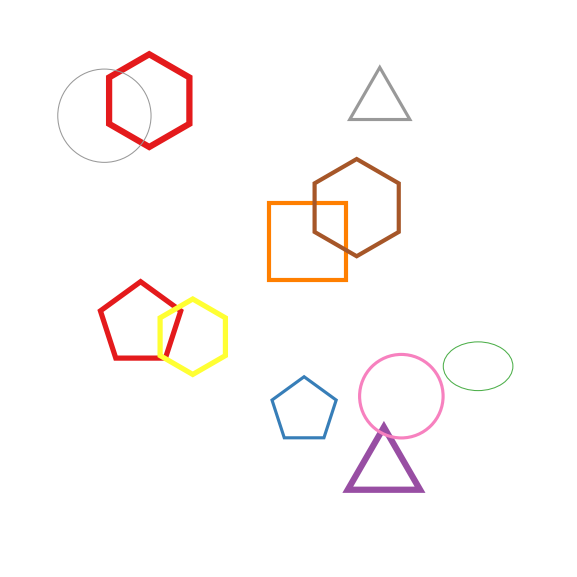[{"shape": "hexagon", "thickness": 3, "radius": 0.4, "center": [0.258, 0.825]}, {"shape": "pentagon", "thickness": 2.5, "radius": 0.37, "center": [0.243, 0.438]}, {"shape": "pentagon", "thickness": 1.5, "radius": 0.29, "center": [0.527, 0.288]}, {"shape": "oval", "thickness": 0.5, "radius": 0.3, "center": [0.828, 0.365]}, {"shape": "triangle", "thickness": 3, "radius": 0.36, "center": [0.665, 0.187]}, {"shape": "square", "thickness": 2, "radius": 0.33, "center": [0.532, 0.581]}, {"shape": "hexagon", "thickness": 2.5, "radius": 0.33, "center": [0.334, 0.416]}, {"shape": "hexagon", "thickness": 2, "radius": 0.42, "center": [0.618, 0.64]}, {"shape": "circle", "thickness": 1.5, "radius": 0.36, "center": [0.695, 0.313]}, {"shape": "circle", "thickness": 0.5, "radius": 0.4, "center": [0.181, 0.799]}, {"shape": "triangle", "thickness": 1.5, "radius": 0.3, "center": [0.658, 0.822]}]